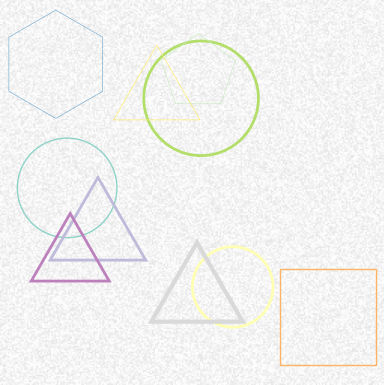[{"shape": "circle", "thickness": 1, "radius": 0.65, "center": [0.174, 0.512]}, {"shape": "circle", "thickness": 2, "radius": 0.52, "center": [0.605, 0.255]}, {"shape": "triangle", "thickness": 2, "radius": 0.72, "center": [0.254, 0.396]}, {"shape": "hexagon", "thickness": 0.5, "radius": 0.7, "center": [0.145, 0.833]}, {"shape": "square", "thickness": 1, "radius": 0.62, "center": [0.851, 0.176]}, {"shape": "circle", "thickness": 2, "radius": 0.74, "center": [0.522, 0.745]}, {"shape": "triangle", "thickness": 3, "radius": 0.69, "center": [0.512, 0.233]}, {"shape": "triangle", "thickness": 2, "radius": 0.59, "center": [0.182, 0.328]}, {"shape": "pentagon", "thickness": 0.5, "radius": 0.5, "center": [0.515, 0.812]}, {"shape": "triangle", "thickness": 0.5, "radius": 0.65, "center": [0.407, 0.753]}]